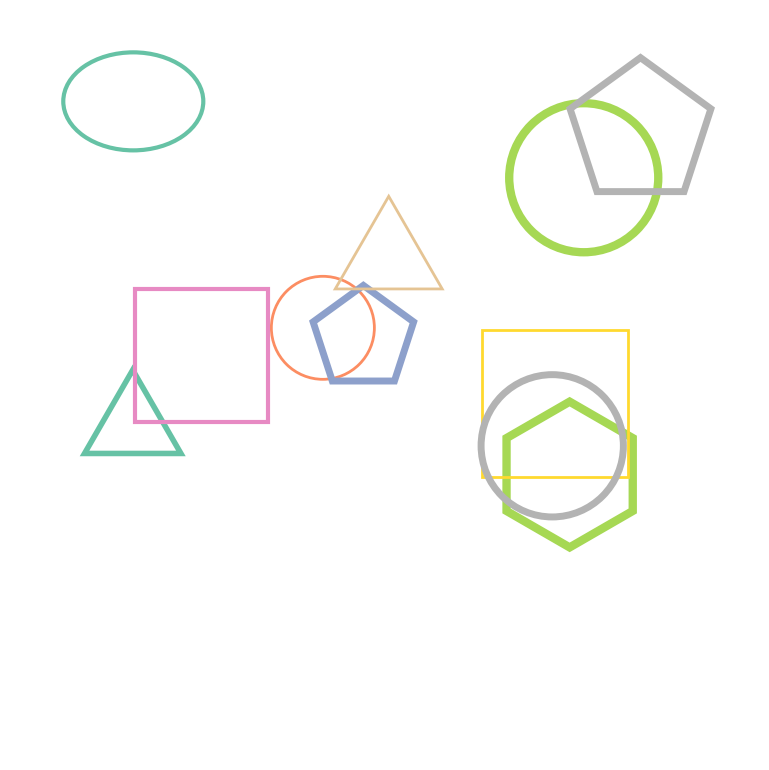[{"shape": "triangle", "thickness": 2, "radius": 0.36, "center": [0.172, 0.447]}, {"shape": "oval", "thickness": 1.5, "radius": 0.45, "center": [0.173, 0.868]}, {"shape": "circle", "thickness": 1, "radius": 0.33, "center": [0.419, 0.574]}, {"shape": "pentagon", "thickness": 2.5, "radius": 0.34, "center": [0.472, 0.561]}, {"shape": "square", "thickness": 1.5, "radius": 0.43, "center": [0.262, 0.538]}, {"shape": "circle", "thickness": 3, "radius": 0.48, "center": [0.758, 0.769]}, {"shape": "hexagon", "thickness": 3, "radius": 0.47, "center": [0.74, 0.384]}, {"shape": "square", "thickness": 1, "radius": 0.47, "center": [0.721, 0.476]}, {"shape": "triangle", "thickness": 1, "radius": 0.4, "center": [0.505, 0.665]}, {"shape": "circle", "thickness": 2.5, "radius": 0.46, "center": [0.717, 0.421]}, {"shape": "pentagon", "thickness": 2.5, "radius": 0.48, "center": [0.832, 0.829]}]